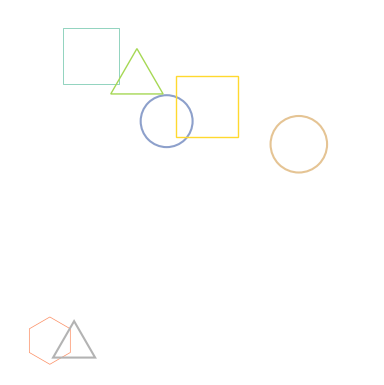[{"shape": "square", "thickness": 0.5, "radius": 0.36, "center": [0.236, 0.854]}, {"shape": "hexagon", "thickness": 0.5, "radius": 0.31, "center": [0.129, 0.115]}, {"shape": "circle", "thickness": 1.5, "radius": 0.34, "center": [0.433, 0.685]}, {"shape": "triangle", "thickness": 1, "radius": 0.39, "center": [0.356, 0.795]}, {"shape": "square", "thickness": 1, "radius": 0.4, "center": [0.538, 0.723]}, {"shape": "circle", "thickness": 1.5, "radius": 0.37, "center": [0.776, 0.625]}, {"shape": "triangle", "thickness": 1.5, "radius": 0.32, "center": [0.192, 0.103]}]